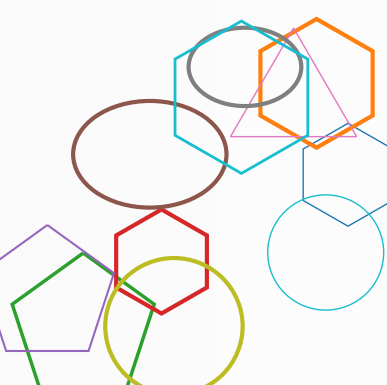[{"shape": "hexagon", "thickness": 1, "radius": 0.67, "center": [0.898, 0.546]}, {"shape": "hexagon", "thickness": 3, "radius": 0.84, "center": [0.817, 0.784]}, {"shape": "pentagon", "thickness": 2.5, "radius": 0.96, "center": [0.215, 0.15]}, {"shape": "hexagon", "thickness": 3, "radius": 0.68, "center": [0.417, 0.321]}, {"shape": "pentagon", "thickness": 1.5, "radius": 0.9, "center": [0.122, 0.235]}, {"shape": "oval", "thickness": 3, "radius": 0.99, "center": [0.387, 0.599]}, {"shape": "triangle", "thickness": 1, "radius": 0.94, "center": [0.758, 0.739]}, {"shape": "oval", "thickness": 3, "radius": 0.73, "center": [0.632, 0.826]}, {"shape": "circle", "thickness": 3, "radius": 0.89, "center": [0.449, 0.152]}, {"shape": "hexagon", "thickness": 2, "radius": 0.99, "center": [0.623, 0.747]}, {"shape": "circle", "thickness": 1, "radius": 0.75, "center": [0.84, 0.344]}]